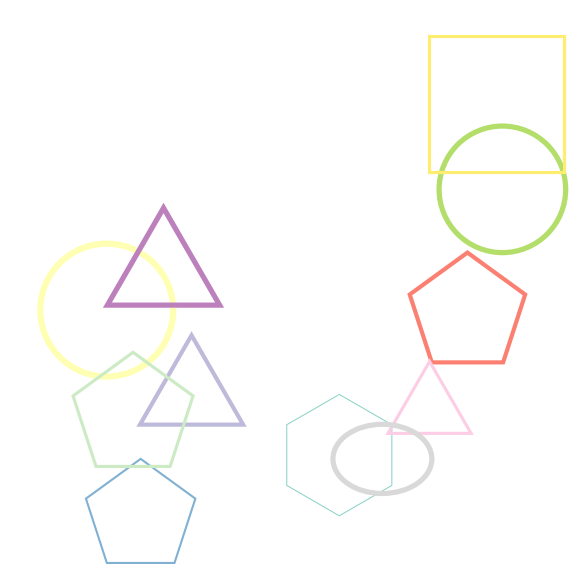[{"shape": "hexagon", "thickness": 0.5, "radius": 0.53, "center": [0.588, 0.211]}, {"shape": "circle", "thickness": 3, "radius": 0.58, "center": [0.185, 0.462]}, {"shape": "triangle", "thickness": 2, "radius": 0.52, "center": [0.332, 0.315]}, {"shape": "pentagon", "thickness": 2, "radius": 0.53, "center": [0.809, 0.457]}, {"shape": "pentagon", "thickness": 1, "radius": 0.5, "center": [0.244, 0.105]}, {"shape": "circle", "thickness": 2.5, "radius": 0.55, "center": [0.87, 0.671]}, {"shape": "triangle", "thickness": 1.5, "radius": 0.42, "center": [0.744, 0.29]}, {"shape": "oval", "thickness": 2.5, "radius": 0.43, "center": [0.662, 0.205]}, {"shape": "triangle", "thickness": 2.5, "radius": 0.56, "center": [0.283, 0.527]}, {"shape": "pentagon", "thickness": 1.5, "radius": 0.55, "center": [0.23, 0.28]}, {"shape": "square", "thickness": 1.5, "radius": 0.59, "center": [0.86, 0.819]}]